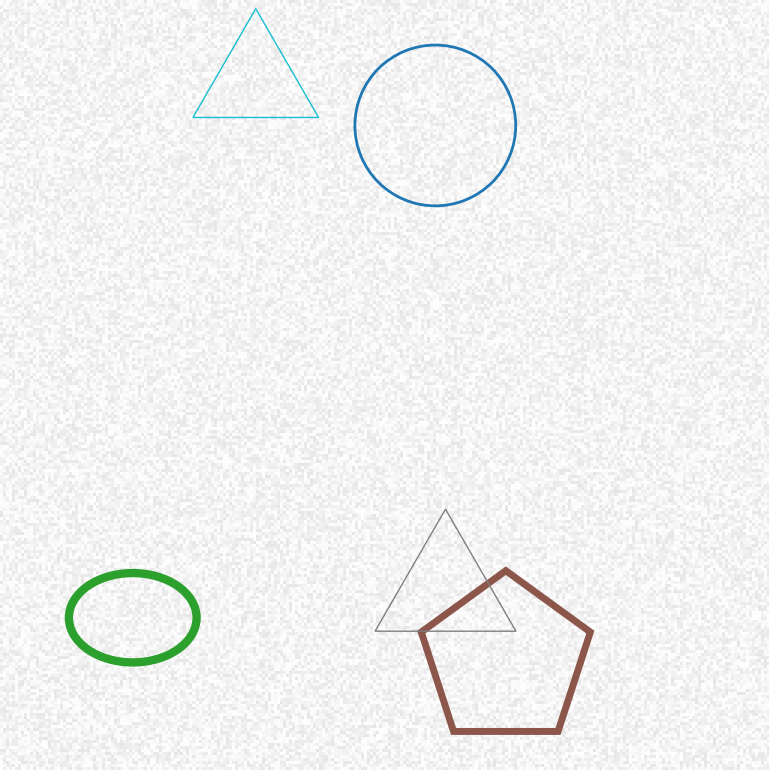[{"shape": "circle", "thickness": 1, "radius": 0.52, "center": [0.565, 0.837]}, {"shape": "oval", "thickness": 3, "radius": 0.41, "center": [0.172, 0.198]}, {"shape": "pentagon", "thickness": 2.5, "radius": 0.58, "center": [0.657, 0.143]}, {"shape": "triangle", "thickness": 0.5, "radius": 0.53, "center": [0.579, 0.233]}, {"shape": "triangle", "thickness": 0.5, "radius": 0.47, "center": [0.332, 0.895]}]